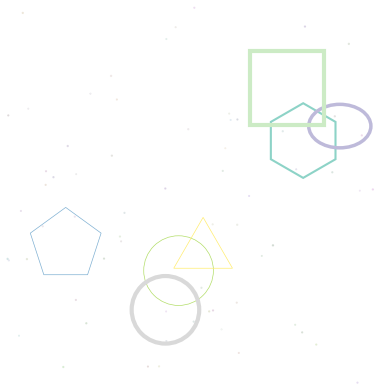[{"shape": "hexagon", "thickness": 1.5, "radius": 0.48, "center": [0.787, 0.635]}, {"shape": "oval", "thickness": 2.5, "radius": 0.4, "center": [0.883, 0.673]}, {"shape": "pentagon", "thickness": 0.5, "radius": 0.48, "center": [0.171, 0.365]}, {"shape": "circle", "thickness": 0.5, "radius": 0.45, "center": [0.464, 0.297]}, {"shape": "circle", "thickness": 3, "radius": 0.44, "center": [0.43, 0.195]}, {"shape": "square", "thickness": 3, "radius": 0.48, "center": [0.746, 0.771]}, {"shape": "triangle", "thickness": 0.5, "radius": 0.44, "center": [0.528, 0.347]}]